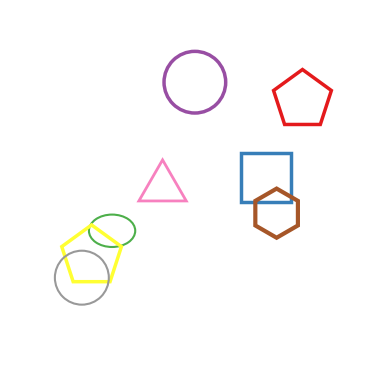[{"shape": "pentagon", "thickness": 2.5, "radius": 0.39, "center": [0.786, 0.741]}, {"shape": "square", "thickness": 2.5, "radius": 0.32, "center": [0.69, 0.539]}, {"shape": "oval", "thickness": 1.5, "radius": 0.3, "center": [0.291, 0.401]}, {"shape": "circle", "thickness": 2.5, "radius": 0.4, "center": [0.506, 0.787]}, {"shape": "pentagon", "thickness": 2.5, "radius": 0.41, "center": [0.238, 0.334]}, {"shape": "hexagon", "thickness": 3, "radius": 0.32, "center": [0.718, 0.446]}, {"shape": "triangle", "thickness": 2, "radius": 0.36, "center": [0.422, 0.514]}, {"shape": "circle", "thickness": 1.5, "radius": 0.35, "center": [0.213, 0.279]}]